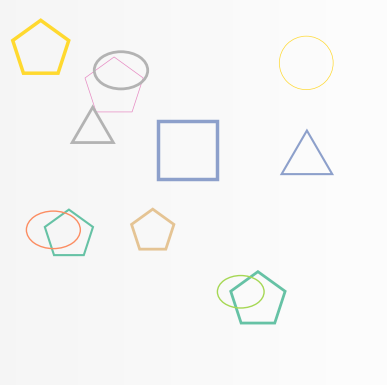[{"shape": "pentagon", "thickness": 1.5, "radius": 0.33, "center": [0.178, 0.39]}, {"shape": "pentagon", "thickness": 2, "radius": 0.37, "center": [0.666, 0.221]}, {"shape": "oval", "thickness": 1, "radius": 0.35, "center": [0.138, 0.403]}, {"shape": "square", "thickness": 2.5, "radius": 0.38, "center": [0.484, 0.611]}, {"shape": "triangle", "thickness": 1.5, "radius": 0.38, "center": [0.792, 0.585]}, {"shape": "pentagon", "thickness": 0.5, "radius": 0.39, "center": [0.294, 0.773]}, {"shape": "oval", "thickness": 1, "radius": 0.3, "center": [0.621, 0.242]}, {"shape": "pentagon", "thickness": 2.5, "radius": 0.38, "center": [0.105, 0.871]}, {"shape": "circle", "thickness": 0.5, "radius": 0.35, "center": [0.79, 0.837]}, {"shape": "pentagon", "thickness": 2, "radius": 0.29, "center": [0.394, 0.399]}, {"shape": "triangle", "thickness": 2, "radius": 0.31, "center": [0.239, 0.66]}, {"shape": "oval", "thickness": 2, "radius": 0.34, "center": [0.312, 0.817]}]